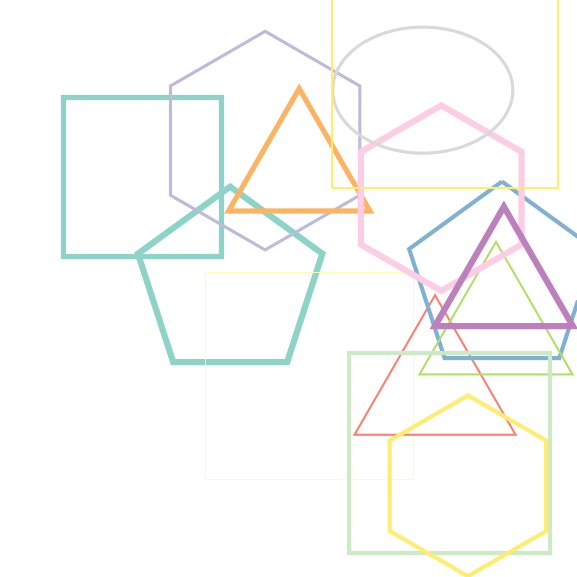[{"shape": "pentagon", "thickness": 3, "radius": 0.84, "center": [0.399, 0.508]}, {"shape": "square", "thickness": 2.5, "radius": 0.69, "center": [0.246, 0.693]}, {"shape": "square", "thickness": 0.5, "radius": 0.9, "center": [0.536, 0.349]}, {"shape": "hexagon", "thickness": 1.5, "radius": 0.95, "center": [0.459, 0.756]}, {"shape": "triangle", "thickness": 1, "radius": 0.81, "center": [0.753, 0.327]}, {"shape": "pentagon", "thickness": 2, "radius": 0.84, "center": [0.869, 0.516]}, {"shape": "triangle", "thickness": 2.5, "radius": 0.71, "center": [0.518, 0.704]}, {"shape": "triangle", "thickness": 1, "radius": 0.77, "center": [0.859, 0.427]}, {"shape": "hexagon", "thickness": 3, "radius": 0.8, "center": [0.764, 0.656]}, {"shape": "oval", "thickness": 1.5, "radius": 0.78, "center": [0.732, 0.843]}, {"shape": "triangle", "thickness": 3, "radius": 0.69, "center": [0.873, 0.503]}, {"shape": "square", "thickness": 2, "radius": 0.87, "center": [0.779, 0.214]}, {"shape": "square", "thickness": 1, "radius": 0.98, "center": [0.771, 0.87]}, {"shape": "hexagon", "thickness": 2, "radius": 0.78, "center": [0.81, 0.158]}]